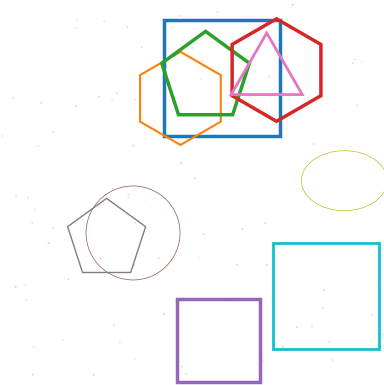[{"shape": "square", "thickness": 2.5, "radius": 0.75, "center": [0.577, 0.797]}, {"shape": "hexagon", "thickness": 1.5, "radius": 0.6, "center": [0.469, 0.744]}, {"shape": "pentagon", "thickness": 2.5, "radius": 0.6, "center": [0.534, 0.799]}, {"shape": "hexagon", "thickness": 2.5, "radius": 0.67, "center": [0.718, 0.818]}, {"shape": "square", "thickness": 2.5, "radius": 0.54, "center": [0.567, 0.115]}, {"shape": "circle", "thickness": 0.5, "radius": 0.61, "center": [0.346, 0.395]}, {"shape": "triangle", "thickness": 2, "radius": 0.53, "center": [0.693, 0.808]}, {"shape": "pentagon", "thickness": 1, "radius": 0.53, "center": [0.277, 0.378]}, {"shape": "oval", "thickness": 0.5, "radius": 0.56, "center": [0.894, 0.531]}, {"shape": "square", "thickness": 2, "radius": 0.69, "center": [0.847, 0.232]}]